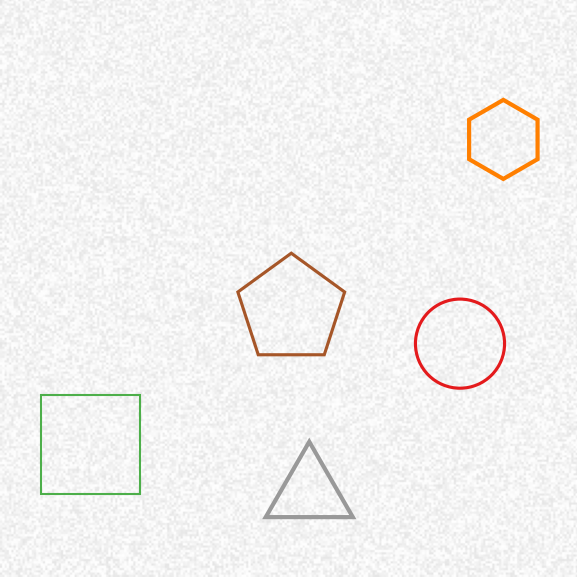[{"shape": "circle", "thickness": 1.5, "radius": 0.39, "center": [0.797, 0.404]}, {"shape": "square", "thickness": 1, "radius": 0.43, "center": [0.157, 0.23]}, {"shape": "hexagon", "thickness": 2, "radius": 0.34, "center": [0.872, 0.758]}, {"shape": "pentagon", "thickness": 1.5, "radius": 0.49, "center": [0.504, 0.463]}, {"shape": "triangle", "thickness": 2, "radius": 0.44, "center": [0.536, 0.147]}]